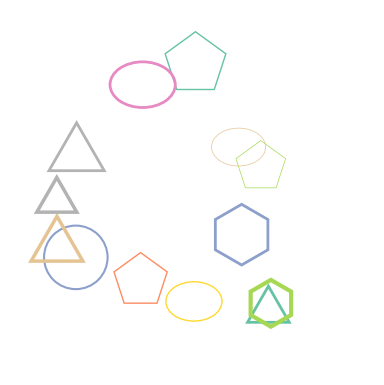[{"shape": "pentagon", "thickness": 1, "radius": 0.41, "center": [0.508, 0.835]}, {"shape": "triangle", "thickness": 2, "radius": 0.31, "center": [0.697, 0.194]}, {"shape": "pentagon", "thickness": 1, "radius": 0.36, "center": [0.365, 0.271]}, {"shape": "circle", "thickness": 1.5, "radius": 0.41, "center": [0.197, 0.332]}, {"shape": "hexagon", "thickness": 2, "radius": 0.39, "center": [0.628, 0.39]}, {"shape": "oval", "thickness": 2, "radius": 0.42, "center": [0.371, 0.78]}, {"shape": "pentagon", "thickness": 0.5, "radius": 0.34, "center": [0.677, 0.567]}, {"shape": "hexagon", "thickness": 3, "radius": 0.3, "center": [0.704, 0.212]}, {"shape": "oval", "thickness": 1, "radius": 0.36, "center": [0.504, 0.217]}, {"shape": "oval", "thickness": 0.5, "radius": 0.35, "center": [0.62, 0.618]}, {"shape": "triangle", "thickness": 2.5, "radius": 0.39, "center": [0.148, 0.361]}, {"shape": "triangle", "thickness": 2.5, "radius": 0.3, "center": [0.147, 0.479]}, {"shape": "triangle", "thickness": 2, "radius": 0.41, "center": [0.199, 0.598]}]